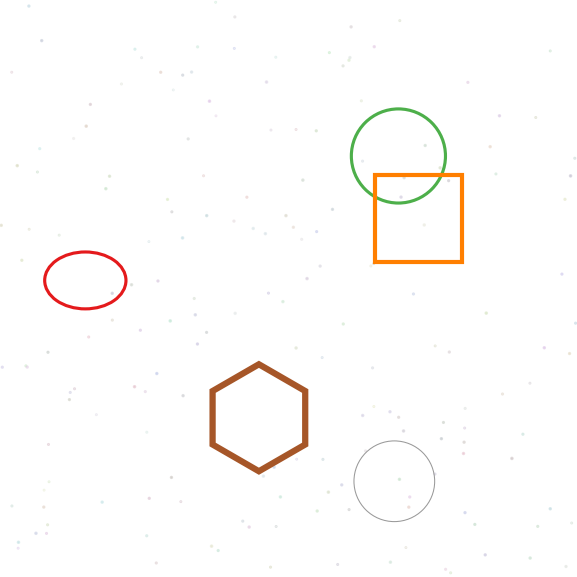[{"shape": "oval", "thickness": 1.5, "radius": 0.35, "center": [0.148, 0.514]}, {"shape": "circle", "thickness": 1.5, "radius": 0.41, "center": [0.69, 0.729]}, {"shape": "square", "thickness": 2, "radius": 0.38, "center": [0.725, 0.621]}, {"shape": "hexagon", "thickness": 3, "radius": 0.46, "center": [0.448, 0.276]}, {"shape": "circle", "thickness": 0.5, "radius": 0.35, "center": [0.683, 0.166]}]